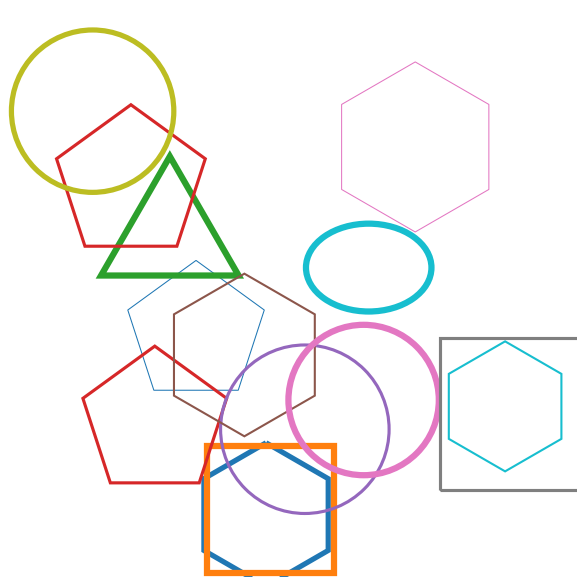[{"shape": "pentagon", "thickness": 0.5, "radius": 0.62, "center": [0.339, 0.424]}, {"shape": "hexagon", "thickness": 2.5, "radius": 0.62, "center": [0.461, 0.108]}, {"shape": "square", "thickness": 3, "radius": 0.55, "center": [0.469, 0.116]}, {"shape": "triangle", "thickness": 3, "radius": 0.69, "center": [0.294, 0.591]}, {"shape": "pentagon", "thickness": 1.5, "radius": 0.68, "center": [0.227, 0.682]}, {"shape": "pentagon", "thickness": 1.5, "radius": 0.65, "center": [0.268, 0.269]}, {"shape": "circle", "thickness": 1.5, "radius": 0.73, "center": [0.528, 0.256]}, {"shape": "hexagon", "thickness": 1, "radius": 0.7, "center": [0.423, 0.384]}, {"shape": "hexagon", "thickness": 0.5, "radius": 0.74, "center": [0.719, 0.745]}, {"shape": "circle", "thickness": 3, "radius": 0.65, "center": [0.63, 0.306]}, {"shape": "square", "thickness": 1.5, "radius": 0.65, "center": [0.893, 0.282]}, {"shape": "circle", "thickness": 2.5, "radius": 0.7, "center": [0.16, 0.807]}, {"shape": "hexagon", "thickness": 1, "radius": 0.56, "center": [0.875, 0.295]}, {"shape": "oval", "thickness": 3, "radius": 0.54, "center": [0.638, 0.536]}]